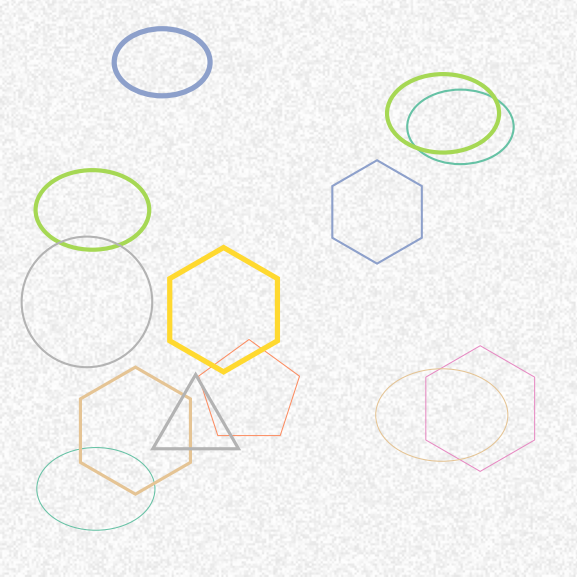[{"shape": "oval", "thickness": 0.5, "radius": 0.51, "center": [0.166, 0.153]}, {"shape": "oval", "thickness": 1, "radius": 0.46, "center": [0.797, 0.779]}, {"shape": "pentagon", "thickness": 0.5, "radius": 0.46, "center": [0.431, 0.319]}, {"shape": "oval", "thickness": 2.5, "radius": 0.42, "center": [0.281, 0.891]}, {"shape": "hexagon", "thickness": 1, "radius": 0.45, "center": [0.653, 0.632]}, {"shape": "hexagon", "thickness": 0.5, "radius": 0.54, "center": [0.832, 0.292]}, {"shape": "oval", "thickness": 2, "radius": 0.49, "center": [0.16, 0.636]}, {"shape": "oval", "thickness": 2, "radius": 0.49, "center": [0.767, 0.803]}, {"shape": "hexagon", "thickness": 2.5, "radius": 0.54, "center": [0.387, 0.463]}, {"shape": "hexagon", "thickness": 1.5, "radius": 0.55, "center": [0.235, 0.253]}, {"shape": "oval", "thickness": 0.5, "radius": 0.57, "center": [0.765, 0.28]}, {"shape": "circle", "thickness": 1, "radius": 0.57, "center": [0.151, 0.476]}, {"shape": "triangle", "thickness": 1.5, "radius": 0.43, "center": [0.339, 0.265]}]